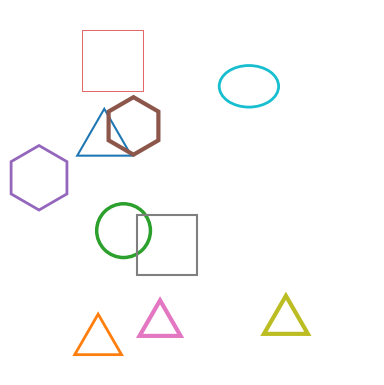[{"shape": "triangle", "thickness": 1.5, "radius": 0.41, "center": [0.271, 0.636]}, {"shape": "triangle", "thickness": 2, "radius": 0.35, "center": [0.255, 0.114]}, {"shape": "circle", "thickness": 2.5, "radius": 0.35, "center": [0.321, 0.401]}, {"shape": "square", "thickness": 0.5, "radius": 0.4, "center": [0.292, 0.843]}, {"shape": "hexagon", "thickness": 2, "radius": 0.42, "center": [0.101, 0.538]}, {"shape": "hexagon", "thickness": 3, "radius": 0.37, "center": [0.347, 0.673]}, {"shape": "triangle", "thickness": 3, "radius": 0.31, "center": [0.416, 0.158]}, {"shape": "square", "thickness": 1.5, "radius": 0.39, "center": [0.434, 0.364]}, {"shape": "triangle", "thickness": 3, "radius": 0.33, "center": [0.743, 0.166]}, {"shape": "oval", "thickness": 2, "radius": 0.39, "center": [0.647, 0.776]}]